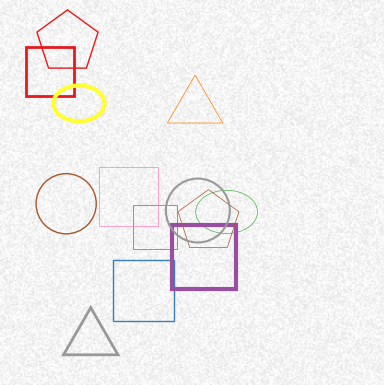[{"shape": "pentagon", "thickness": 1, "radius": 0.42, "center": [0.175, 0.891]}, {"shape": "square", "thickness": 2, "radius": 0.31, "center": [0.13, 0.814]}, {"shape": "square", "thickness": 1, "radius": 0.4, "center": [0.372, 0.245]}, {"shape": "oval", "thickness": 0.5, "radius": 0.4, "center": [0.589, 0.45]}, {"shape": "square", "thickness": 0.5, "radius": 0.29, "center": [0.403, 0.41]}, {"shape": "square", "thickness": 3, "radius": 0.41, "center": [0.53, 0.333]}, {"shape": "triangle", "thickness": 0.5, "radius": 0.42, "center": [0.507, 0.722]}, {"shape": "oval", "thickness": 3, "radius": 0.33, "center": [0.205, 0.731]}, {"shape": "circle", "thickness": 1, "radius": 0.39, "center": [0.172, 0.471]}, {"shape": "pentagon", "thickness": 0.5, "radius": 0.42, "center": [0.542, 0.424]}, {"shape": "square", "thickness": 0.5, "radius": 0.38, "center": [0.334, 0.489]}, {"shape": "triangle", "thickness": 2, "radius": 0.41, "center": [0.236, 0.119]}, {"shape": "circle", "thickness": 1.5, "radius": 0.42, "center": [0.514, 0.453]}]